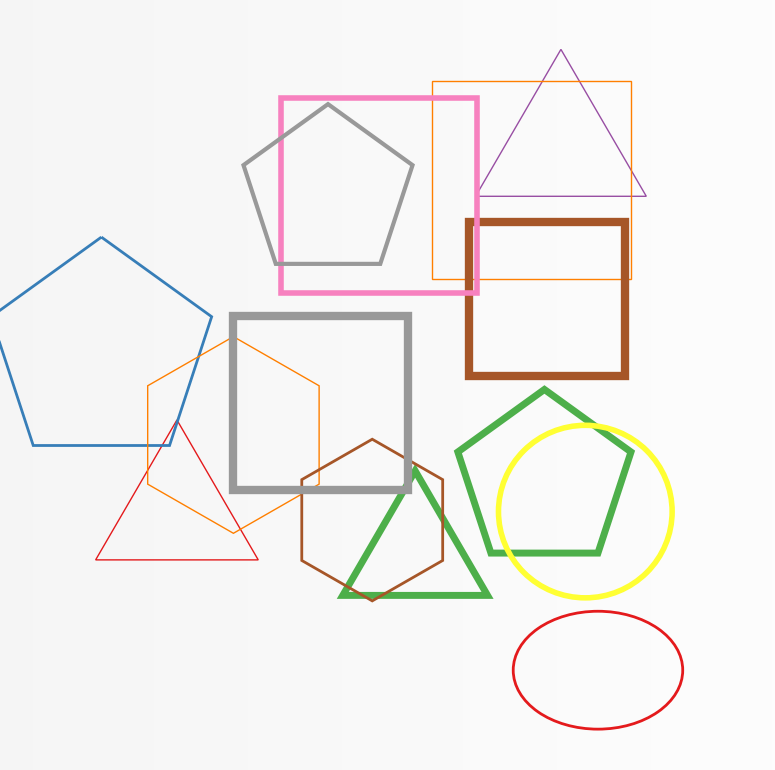[{"shape": "oval", "thickness": 1, "radius": 0.55, "center": [0.772, 0.13]}, {"shape": "triangle", "thickness": 0.5, "radius": 0.61, "center": [0.228, 0.333]}, {"shape": "pentagon", "thickness": 1, "radius": 0.75, "center": [0.131, 0.542]}, {"shape": "triangle", "thickness": 2.5, "radius": 0.54, "center": [0.536, 0.281]}, {"shape": "pentagon", "thickness": 2.5, "radius": 0.59, "center": [0.702, 0.377]}, {"shape": "triangle", "thickness": 0.5, "radius": 0.64, "center": [0.724, 0.809]}, {"shape": "hexagon", "thickness": 0.5, "radius": 0.64, "center": [0.301, 0.435]}, {"shape": "square", "thickness": 0.5, "radius": 0.64, "center": [0.685, 0.766]}, {"shape": "circle", "thickness": 2, "radius": 0.56, "center": [0.755, 0.336]}, {"shape": "square", "thickness": 3, "radius": 0.5, "center": [0.705, 0.612]}, {"shape": "hexagon", "thickness": 1, "radius": 0.52, "center": [0.48, 0.325]}, {"shape": "square", "thickness": 2, "radius": 0.63, "center": [0.489, 0.746]}, {"shape": "pentagon", "thickness": 1.5, "radius": 0.57, "center": [0.423, 0.75]}, {"shape": "square", "thickness": 3, "radius": 0.56, "center": [0.413, 0.477]}]